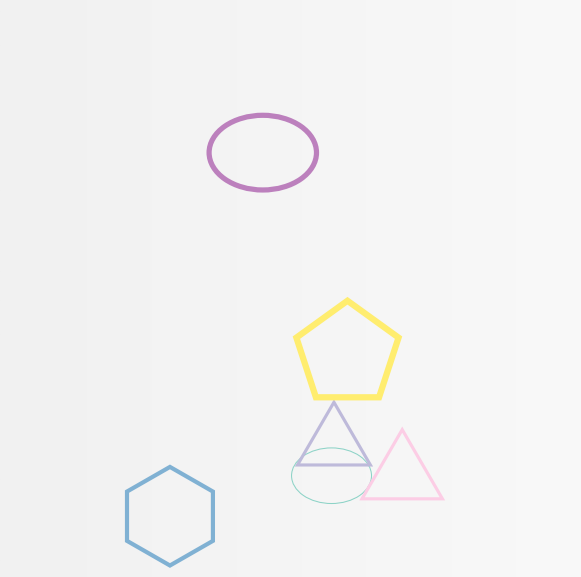[{"shape": "oval", "thickness": 0.5, "radius": 0.34, "center": [0.57, 0.175]}, {"shape": "triangle", "thickness": 1.5, "radius": 0.36, "center": [0.575, 0.23]}, {"shape": "hexagon", "thickness": 2, "radius": 0.43, "center": [0.292, 0.105]}, {"shape": "triangle", "thickness": 1.5, "radius": 0.4, "center": [0.692, 0.175]}, {"shape": "oval", "thickness": 2.5, "radius": 0.46, "center": [0.452, 0.735]}, {"shape": "pentagon", "thickness": 3, "radius": 0.46, "center": [0.598, 0.386]}]